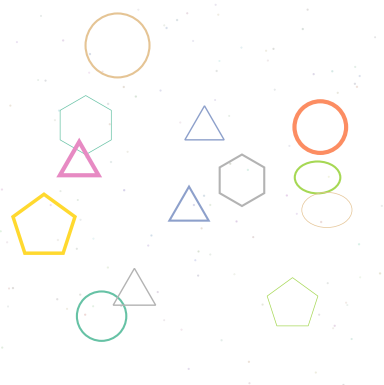[{"shape": "circle", "thickness": 1.5, "radius": 0.32, "center": [0.264, 0.179]}, {"shape": "hexagon", "thickness": 0.5, "radius": 0.38, "center": [0.223, 0.675]}, {"shape": "circle", "thickness": 3, "radius": 0.34, "center": [0.832, 0.67]}, {"shape": "triangle", "thickness": 1, "radius": 0.29, "center": [0.531, 0.666]}, {"shape": "triangle", "thickness": 1.5, "radius": 0.29, "center": [0.491, 0.456]}, {"shape": "triangle", "thickness": 3, "radius": 0.29, "center": [0.206, 0.574]}, {"shape": "oval", "thickness": 1.5, "radius": 0.3, "center": [0.825, 0.539]}, {"shape": "pentagon", "thickness": 0.5, "radius": 0.35, "center": [0.76, 0.21]}, {"shape": "pentagon", "thickness": 2.5, "radius": 0.42, "center": [0.114, 0.411]}, {"shape": "circle", "thickness": 1.5, "radius": 0.42, "center": [0.305, 0.882]}, {"shape": "oval", "thickness": 0.5, "radius": 0.33, "center": [0.849, 0.455]}, {"shape": "hexagon", "thickness": 1.5, "radius": 0.33, "center": [0.628, 0.532]}, {"shape": "triangle", "thickness": 1, "radius": 0.32, "center": [0.349, 0.239]}]